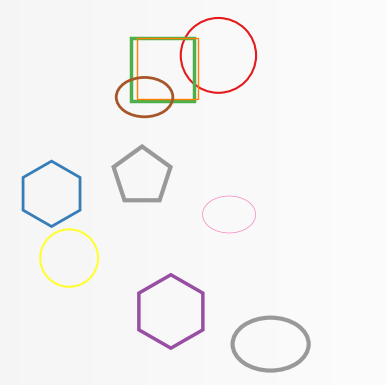[{"shape": "circle", "thickness": 1.5, "radius": 0.49, "center": [0.564, 0.856]}, {"shape": "hexagon", "thickness": 2, "radius": 0.42, "center": [0.133, 0.497]}, {"shape": "square", "thickness": 2.5, "radius": 0.4, "center": [0.42, 0.82]}, {"shape": "hexagon", "thickness": 2.5, "radius": 0.48, "center": [0.441, 0.191]}, {"shape": "square", "thickness": 1, "radius": 0.4, "center": [0.432, 0.821]}, {"shape": "circle", "thickness": 1.5, "radius": 0.37, "center": [0.178, 0.33]}, {"shape": "oval", "thickness": 2, "radius": 0.37, "center": [0.373, 0.748]}, {"shape": "oval", "thickness": 0.5, "radius": 0.34, "center": [0.591, 0.443]}, {"shape": "oval", "thickness": 3, "radius": 0.49, "center": [0.698, 0.106]}, {"shape": "pentagon", "thickness": 3, "radius": 0.39, "center": [0.367, 0.542]}]